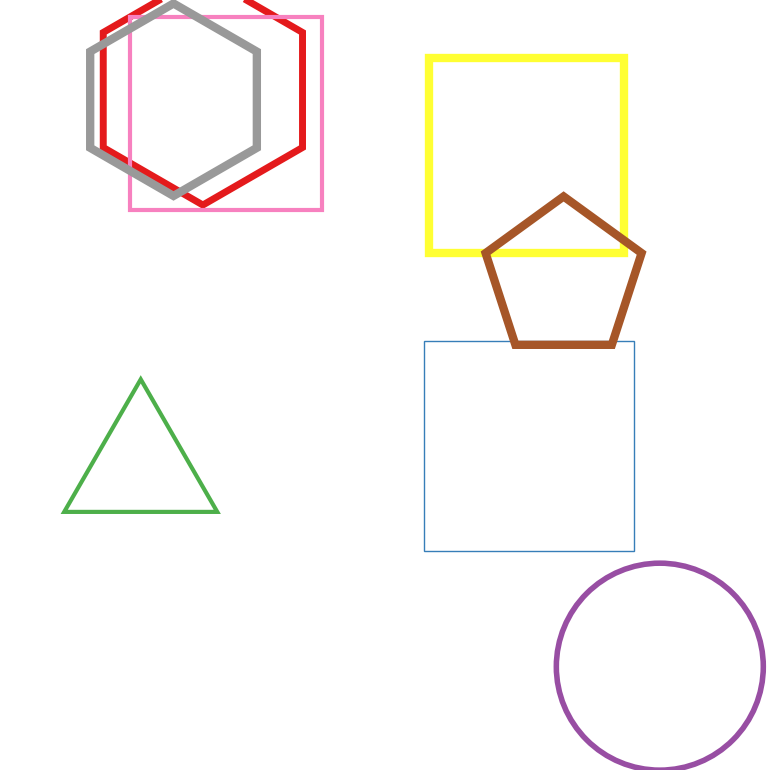[{"shape": "hexagon", "thickness": 2.5, "radius": 0.75, "center": [0.263, 0.883]}, {"shape": "square", "thickness": 0.5, "radius": 0.68, "center": [0.687, 0.421]}, {"shape": "triangle", "thickness": 1.5, "radius": 0.57, "center": [0.183, 0.393]}, {"shape": "circle", "thickness": 2, "radius": 0.67, "center": [0.857, 0.134]}, {"shape": "square", "thickness": 3, "radius": 0.63, "center": [0.684, 0.798]}, {"shape": "pentagon", "thickness": 3, "radius": 0.53, "center": [0.732, 0.638]}, {"shape": "square", "thickness": 1.5, "radius": 0.63, "center": [0.293, 0.853]}, {"shape": "hexagon", "thickness": 3, "radius": 0.62, "center": [0.225, 0.871]}]